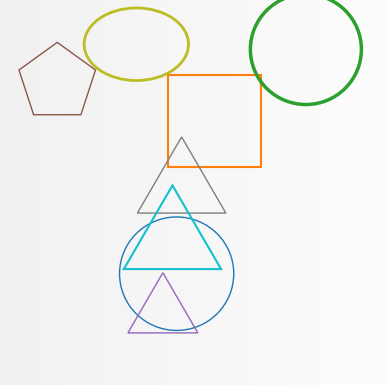[{"shape": "circle", "thickness": 1, "radius": 0.74, "center": [0.456, 0.289]}, {"shape": "square", "thickness": 1.5, "radius": 0.6, "center": [0.554, 0.685]}, {"shape": "circle", "thickness": 2.5, "radius": 0.72, "center": [0.789, 0.872]}, {"shape": "triangle", "thickness": 1, "radius": 0.52, "center": [0.42, 0.187]}, {"shape": "pentagon", "thickness": 1, "radius": 0.52, "center": [0.148, 0.786]}, {"shape": "triangle", "thickness": 1, "radius": 0.66, "center": [0.469, 0.512]}, {"shape": "oval", "thickness": 2, "radius": 0.67, "center": [0.352, 0.885]}, {"shape": "triangle", "thickness": 1.5, "radius": 0.72, "center": [0.445, 0.374]}]